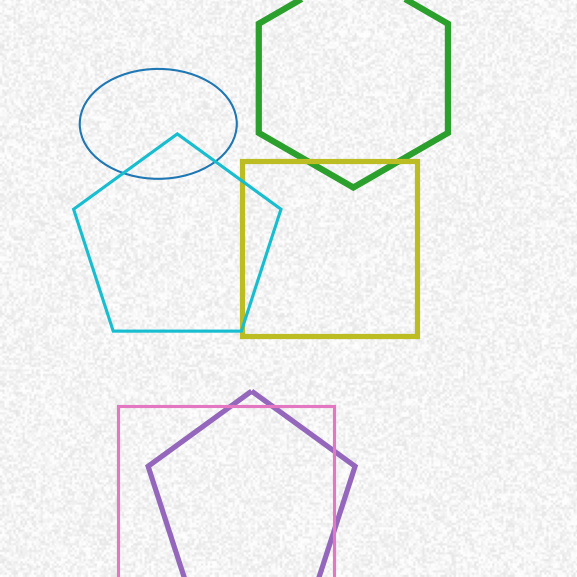[{"shape": "oval", "thickness": 1, "radius": 0.68, "center": [0.274, 0.785]}, {"shape": "hexagon", "thickness": 3, "radius": 0.95, "center": [0.612, 0.864]}, {"shape": "pentagon", "thickness": 2.5, "radius": 0.94, "center": [0.436, 0.133]}, {"shape": "square", "thickness": 1.5, "radius": 0.93, "center": [0.391, 0.11]}, {"shape": "square", "thickness": 2.5, "radius": 0.76, "center": [0.57, 0.569]}, {"shape": "pentagon", "thickness": 1.5, "radius": 0.94, "center": [0.307, 0.578]}]